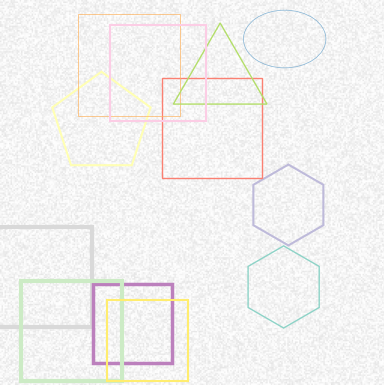[{"shape": "hexagon", "thickness": 1, "radius": 0.53, "center": [0.737, 0.255]}, {"shape": "pentagon", "thickness": 1.5, "radius": 0.67, "center": [0.263, 0.679]}, {"shape": "hexagon", "thickness": 1.5, "radius": 0.52, "center": [0.749, 0.468]}, {"shape": "square", "thickness": 1, "radius": 0.65, "center": [0.551, 0.668]}, {"shape": "oval", "thickness": 0.5, "radius": 0.54, "center": [0.739, 0.899]}, {"shape": "square", "thickness": 0.5, "radius": 0.66, "center": [0.335, 0.832]}, {"shape": "triangle", "thickness": 1, "radius": 0.7, "center": [0.572, 0.8]}, {"shape": "square", "thickness": 1.5, "radius": 0.62, "center": [0.409, 0.811]}, {"shape": "square", "thickness": 3, "radius": 0.64, "center": [0.111, 0.28]}, {"shape": "square", "thickness": 2.5, "radius": 0.51, "center": [0.345, 0.159]}, {"shape": "square", "thickness": 3, "radius": 0.65, "center": [0.186, 0.141]}, {"shape": "square", "thickness": 1.5, "radius": 0.53, "center": [0.383, 0.115]}]